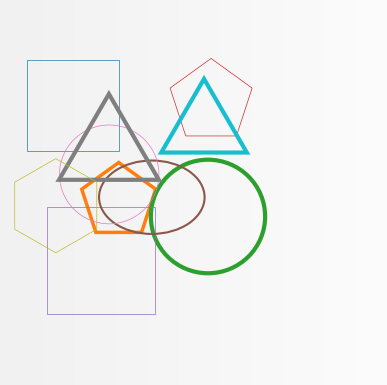[{"shape": "square", "thickness": 0.5, "radius": 0.59, "center": [0.188, 0.726]}, {"shape": "pentagon", "thickness": 2.5, "radius": 0.5, "center": [0.306, 0.478]}, {"shape": "circle", "thickness": 3, "radius": 0.74, "center": [0.537, 0.438]}, {"shape": "pentagon", "thickness": 0.5, "radius": 0.56, "center": [0.545, 0.737]}, {"shape": "square", "thickness": 0.5, "radius": 0.7, "center": [0.261, 0.323]}, {"shape": "oval", "thickness": 1.5, "radius": 0.68, "center": [0.392, 0.488]}, {"shape": "circle", "thickness": 0.5, "radius": 0.64, "center": [0.282, 0.547]}, {"shape": "triangle", "thickness": 3, "radius": 0.74, "center": [0.281, 0.607]}, {"shape": "hexagon", "thickness": 0.5, "radius": 0.61, "center": [0.144, 0.466]}, {"shape": "triangle", "thickness": 3, "radius": 0.64, "center": [0.527, 0.668]}]